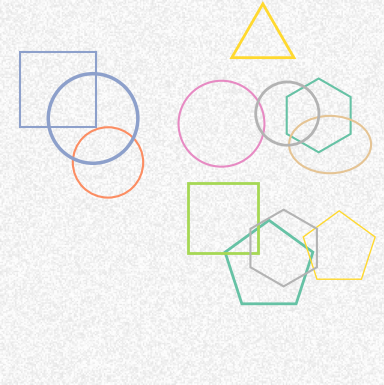[{"shape": "hexagon", "thickness": 1.5, "radius": 0.48, "center": [0.828, 0.7]}, {"shape": "pentagon", "thickness": 2, "radius": 0.6, "center": [0.699, 0.308]}, {"shape": "circle", "thickness": 1.5, "radius": 0.46, "center": [0.281, 0.578]}, {"shape": "circle", "thickness": 2.5, "radius": 0.58, "center": [0.242, 0.692]}, {"shape": "square", "thickness": 1.5, "radius": 0.49, "center": [0.151, 0.768]}, {"shape": "circle", "thickness": 1.5, "radius": 0.56, "center": [0.575, 0.679]}, {"shape": "square", "thickness": 2, "radius": 0.46, "center": [0.58, 0.434]}, {"shape": "triangle", "thickness": 2, "radius": 0.47, "center": [0.683, 0.897]}, {"shape": "pentagon", "thickness": 1, "radius": 0.49, "center": [0.881, 0.354]}, {"shape": "oval", "thickness": 1.5, "radius": 0.53, "center": [0.857, 0.625]}, {"shape": "circle", "thickness": 2, "radius": 0.41, "center": [0.746, 0.705]}, {"shape": "hexagon", "thickness": 1.5, "radius": 0.5, "center": [0.737, 0.356]}]